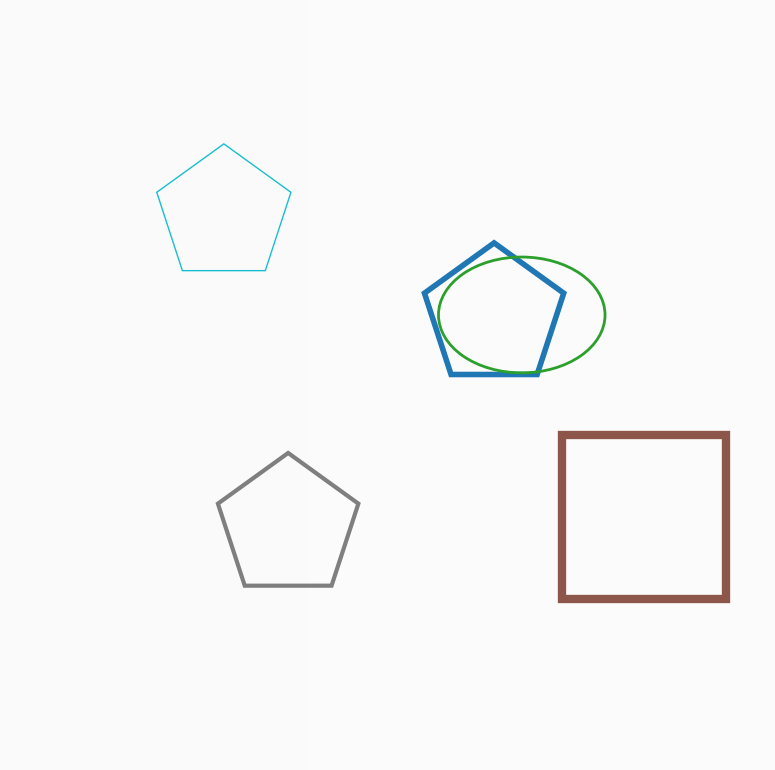[{"shape": "pentagon", "thickness": 2, "radius": 0.47, "center": [0.638, 0.59]}, {"shape": "oval", "thickness": 1, "radius": 0.54, "center": [0.673, 0.591]}, {"shape": "square", "thickness": 3, "radius": 0.53, "center": [0.831, 0.329]}, {"shape": "pentagon", "thickness": 1.5, "radius": 0.48, "center": [0.372, 0.316]}, {"shape": "pentagon", "thickness": 0.5, "radius": 0.46, "center": [0.289, 0.722]}]